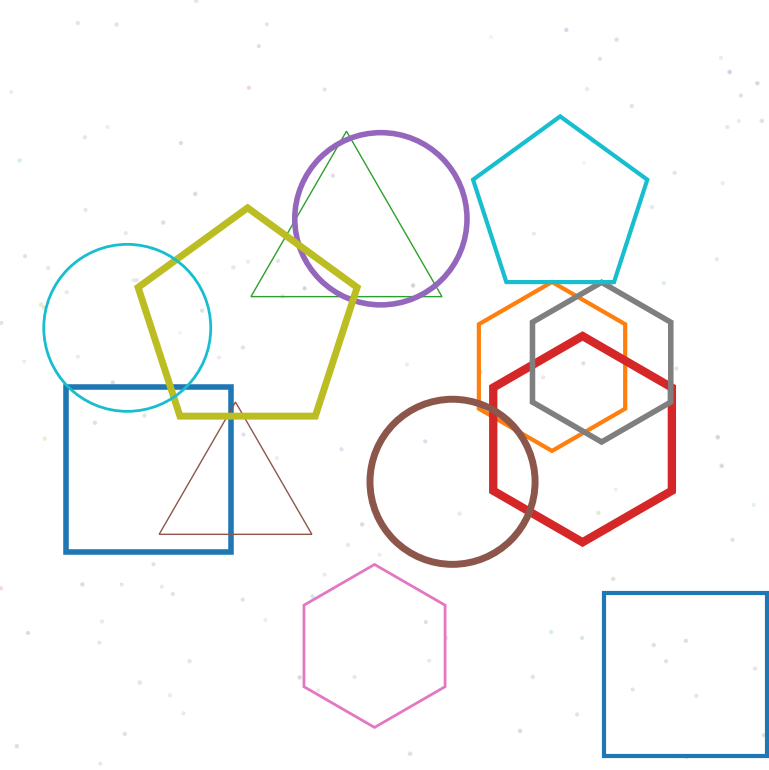[{"shape": "square", "thickness": 2, "radius": 0.54, "center": [0.192, 0.39]}, {"shape": "square", "thickness": 1.5, "radius": 0.53, "center": [0.891, 0.124]}, {"shape": "hexagon", "thickness": 1.5, "radius": 0.55, "center": [0.717, 0.524]}, {"shape": "triangle", "thickness": 0.5, "radius": 0.72, "center": [0.45, 0.686]}, {"shape": "hexagon", "thickness": 3, "radius": 0.67, "center": [0.757, 0.43]}, {"shape": "circle", "thickness": 2, "radius": 0.56, "center": [0.495, 0.716]}, {"shape": "triangle", "thickness": 0.5, "radius": 0.57, "center": [0.306, 0.363]}, {"shape": "circle", "thickness": 2.5, "radius": 0.54, "center": [0.588, 0.374]}, {"shape": "hexagon", "thickness": 1, "radius": 0.53, "center": [0.486, 0.161]}, {"shape": "hexagon", "thickness": 2, "radius": 0.52, "center": [0.781, 0.53]}, {"shape": "pentagon", "thickness": 2.5, "radius": 0.75, "center": [0.322, 0.581]}, {"shape": "pentagon", "thickness": 1.5, "radius": 0.59, "center": [0.728, 0.73]}, {"shape": "circle", "thickness": 1, "radius": 0.54, "center": [0.165, 0.574]}]